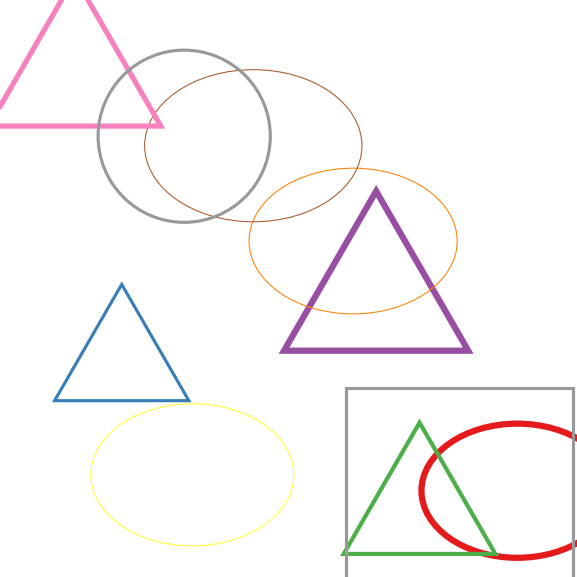[{"shape": "oval", "thickness": 3, "radius": 0.83, "center": [0.896, 0.149]}, {"shape": "triangle", "thickness": 1.5, "radius": 0.67, "center": [0.211, 0.372]}, {"shape": "triangle", "thickness": 2, "radius": 0.76, "center": [0.726, 0.116]}, {"shape": "triangle", "thickness": 3, "radius": 0.92, "center": [0.651, 0.484]}, {"shape": "oval", "thickness": 0.5, "radius": 0.9, "center": [0.611, 0.582]}, {"shape": "oval", "thickness": 0.5, "radius": 0.88, "center": [0.333, 0.177]}, {"shape": "oval", "thickness": 0.5, "radius": 0.94, "center": [0.439, 0.747]}, {"shape": "triangle", "thickness": 2.5, "radius": 0.86, "center": [0.13, 0.867]}, {"shape": "square", "thickness": 1.5, "radius": 0.99, "center": [0.796, 0.13]}, {"shape": "circle", "thickness": 1.5, "radius": 0.75, "center": [0.319, 0.763]}]